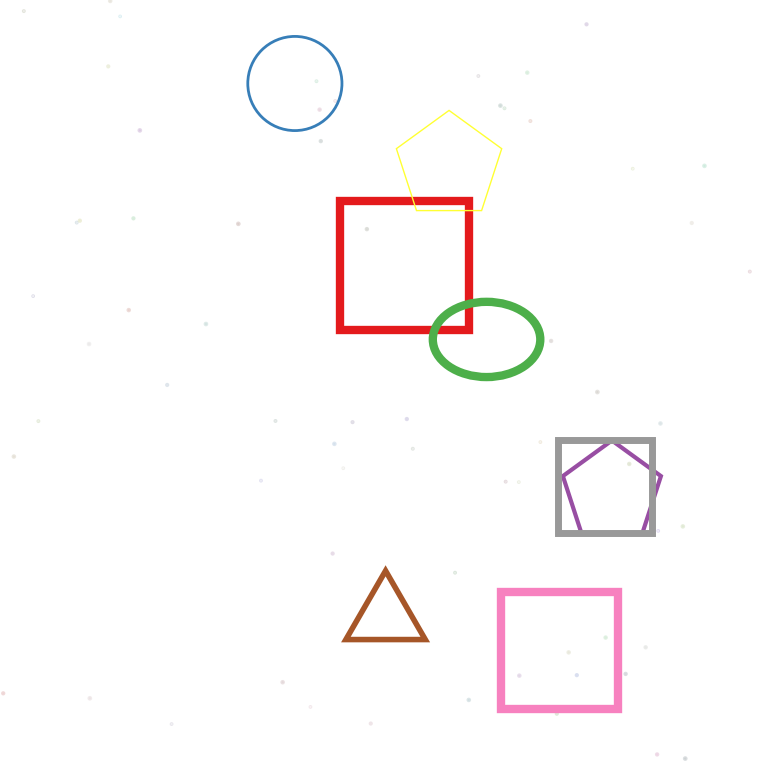[{"shape": "square", "thickness": 3, "radius": 0.42, "center": [0.526, 0.655]}, {"shape": "circle", "thickness": 1, "radius": 0.31, "center": [0.383, 0.892]}, {"shape": "oval", "thickness": 3, "radius": 0.35, "center": [0.632, 0.559]}, {"shape": "pentagon", "thickness": 1.5, "radius": 0.33, "center": [0.795, 0.361]}, {"shape": "pentagon", "thickness": 0.5, "radius": 0.36, "center": [0.583, 0.785]}, {"shape": "triangle", "thickness": 2, "radius": 0.3, "center": [0.501, 0.199]}, {"shape": "square", "thickness": 3, "radius": 0.38, "center": [0.727, 0.156]}, {"shape": "square", "thickness": 2.5, "radius": 0.3, "center": [0.786, 0.368]}]